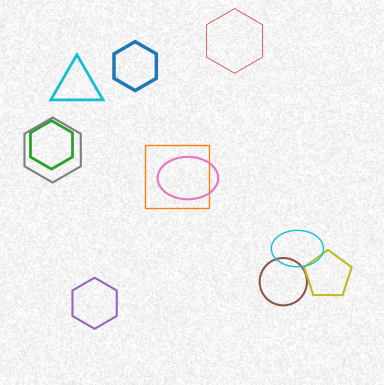[{"shape": "hexagon", "thickness": 2.5, "radius": 0.32, "center": [0.351, 0.828]}, {"shape": "square", "thickness": 1, "radius": 0.41, "center": [0.461, 0.542]}, {"shape": "hexagon", "thickness": 2, "radius": 0.32, "center": [0.134, 0.624]}, {"shape": "hexagon", "thickness": 0.5, "radius": 0.42, "center": [0.609, 0.894]}, {"shape": "hexagon", "thickness": 1.5, "radius": 0.33, "center": [0.246, 0.212]}, {"shape": "circle", "thickness": 1.5, "radius": 0.31, "center": [0.736, 0.268]}, {"shape": "oval", "thickness": 1.5, "radius": 0.39, "center": [0.488, 0.537]}, {"shape": "hexagon", "thickness": 1.5, "radius": 0.42, "center": [0.137, 0.61]}, {"shape": "pentagon", "thickness": 1.5, "radius": 0.32, "center": [0.852, 0.286]}, {"shape": "triangle", "thickness": 2, "radius": 0.39, "center": [0.2, 0.78]}, {"shape": "oval", "thickness": 1, "radius": 0.34, "center": [0.772, 0.354]}]